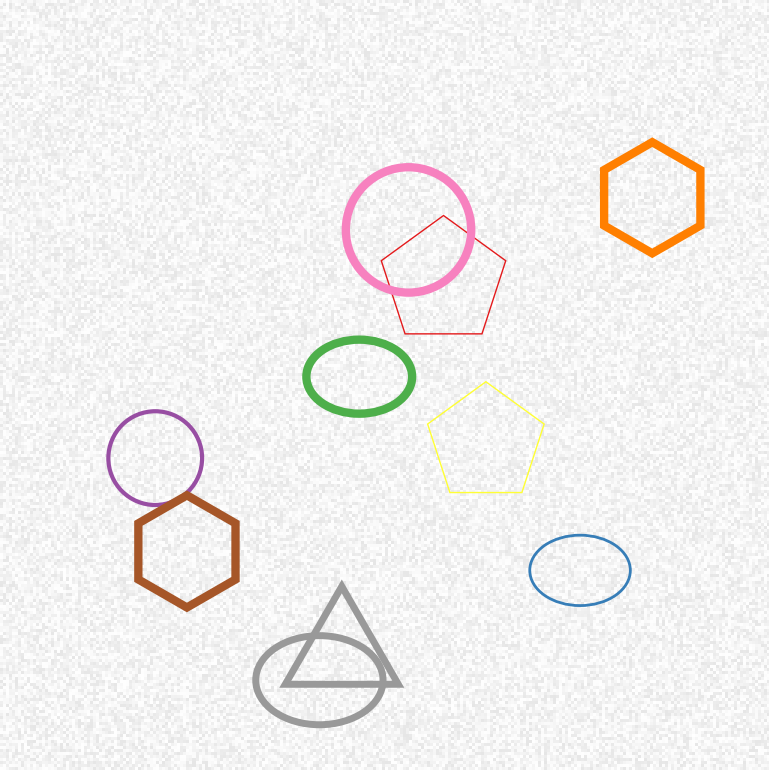[{"shape": "pentagon", "thickness": 0.5, "radius": 0.42, "center": [0.576, 0.635]}, {"shape": "oval", "thickness": 1, "radius": 0.33, "center": [0.753, 0.259]}, {"shape": "oval", "thickness": 3, "radius": 0.34, "center": [0.467, 0.511]}, {"shape": "circle", "thickness": 1.5, "radius": 0.3, "center": [0.202, 0.405]}, {"shape": "hexagon", "thickness": 3, "radius": 0.36, "center": [0.847, 0.743]}, {"shape": "pentagon", "thickness": 0.5, "radius": 0.4, "center": [0.631, 0.425]}, {"shape": "hexagon", "thickness": 3, "radius": 0.36, "center": [0.243, 0.284]}, {"shape": "circle", "thickness": 3, "radius": 0.41, "center": [0.531, 0.701]}, {"shape": "oval", "thickness": 2.5, "radius": 0.41, "center": [0.415, 0.117]}, {"shape": "triangle", "thickness": 2.5, "radius": 0.42, "center": [0.444, 0.154]}]